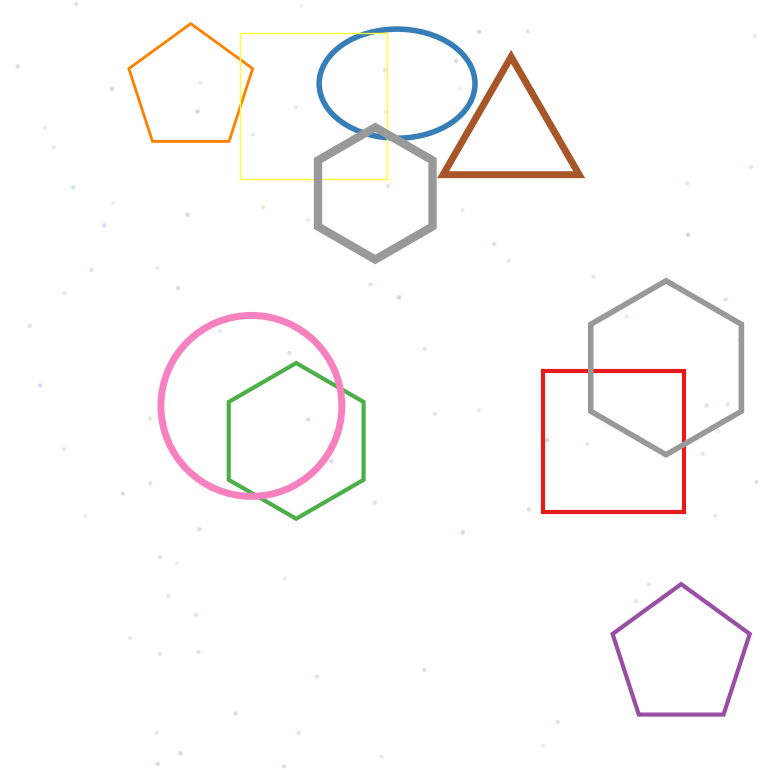[{"shape": "square", "thickness": 1.5, "radius": 0.46, "center": [0.797, 0.426]}, {"shape": "oval", "thickness": 2, "radius": 0.51, "center": [0.516, 0.891]}, {"shape": "hexagon", "thickness": 1.5, "radius": 0.51, "center": [0.385, 0.427]}, {"shape": "pentagon", "thickness": 1.5, "radius": 0.47, "center": [0.885, 0.148]}, {"shape": "pentagon", "thickness": 1, "radius": 0.42, "center": [0.248, 0.885]}, {"shape": "square", "thickness": 0.5, "radius": 0.48, "center": [0.407, 0.862]}, {"shape": "triangle", "thickness": 2.5, "radius": 0.51, "center": [0.664, 0.824]}, {"shape": "circle", "thickness": 2.5, "radius": 0.59, "center": [0.326, 0.473]}, {"shape": "hexagon", "thickness": 3, "radius": 0.43, "center": [0.487, 0.749]}, {"shape": "hexagon", "thickness": 2, "radius": 0.56, "center": [0.865, 0.522]}]